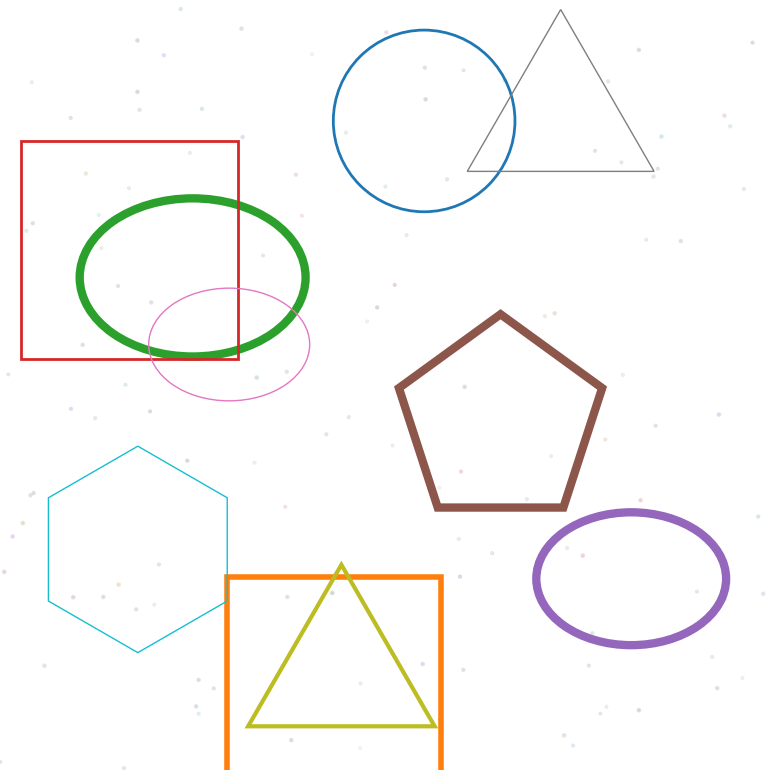[{"shape": "circle", "thickness": 1, "radius": 0.59, "center": [0.551, 0.843]}, {"shape": "square", "thickness": 2, "radius": 0.7, "center": [0.433, 0.111]}, {"shape": "oval", "thickness": 3, "radius": 0.73, "center": [0.25, 0.64]}, {"shape": "square", "thickness": 1, "radius": 0.71, "center": [0.168, 0.675]}, {"shape": "oval", "thickness": 3, "radius": 0.62, "center": [0.82, 0.248]}, {"shape": "pentagon", "thickness": 3, "radius": 0.69, "center": [0.65, 0.453]}, {"shape": "oval", "thickness": 0.5, "radius": 0.52, "center": [0.298, 0.553]}, {"shape": "triangle", "thickness": 0.5, "radius": 0.7, "center": [0.728, 0.847]}, {"shape": "triangle", "thickness": 1.5, "radius": 0.7, "center": [0.443, 0.127]}, {"shape": "hexagon", "thickness": 0.5, "radius": 0.67, "center": [0.179, 0.286]}]